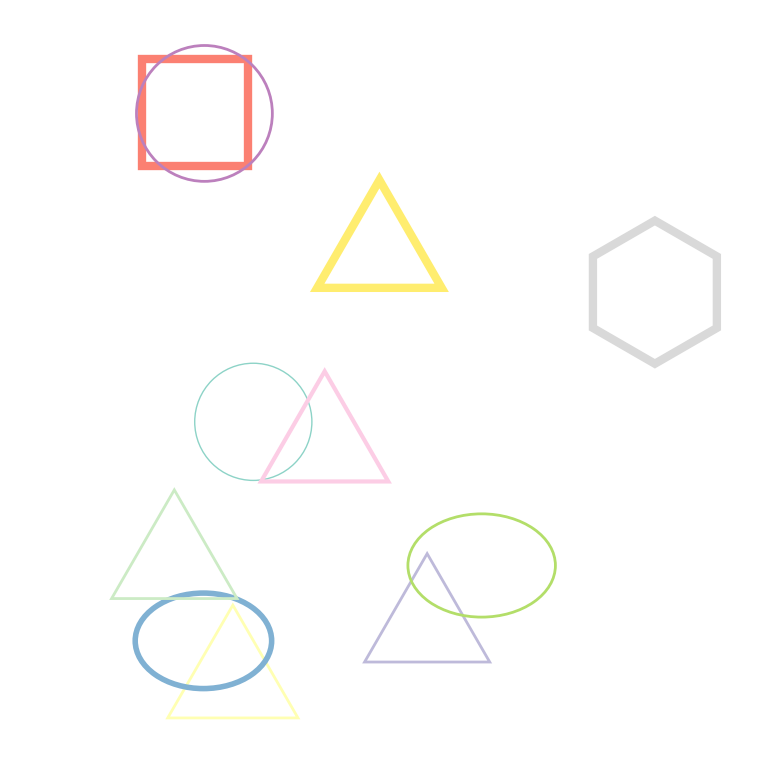[{"shape": "circle", "thickness": 0.5, "radius": 0.38, "center": [0.329, 0.452]}, {"shape": "triangle", "thickness": 1, "radius": 0.49, "center": [0.302, 0.116]}, {"shape": "triangle", "thickness": 1, "radius": 0.47, "center": [0.555, 0.187]}, {"shape": "square", "thickness": 3, "radius": 0.35, "center": [0.253, 0.854]}, {"shape": "oval", "thickness": 2, "radius": 0.44, "center": [0.264, 0.168]}, {"shape": "oval", "thickness": 1, "radius": 0.48, "center": [0.626, 0.266]}, {"shape": "triangle", "thickness": 1.5, "radius": 0.48, "center": [0.422, 0.422]}, {"shape": "hexagon", "thickness": 3, "radius": 0.46, "center": [0.851, 0.621]}, {"shape": "circle", "thickness": 1, "radius": 0.44, "center": [0.265, 0.853]}, {"shape": "triangle", "thickness": 1, "radius": 0.47, "center": [0.226, 0.27]}, {"shape": "triangle", "thickness": 3, "radius": 0.47, "center": [0.493, 0.673]}]